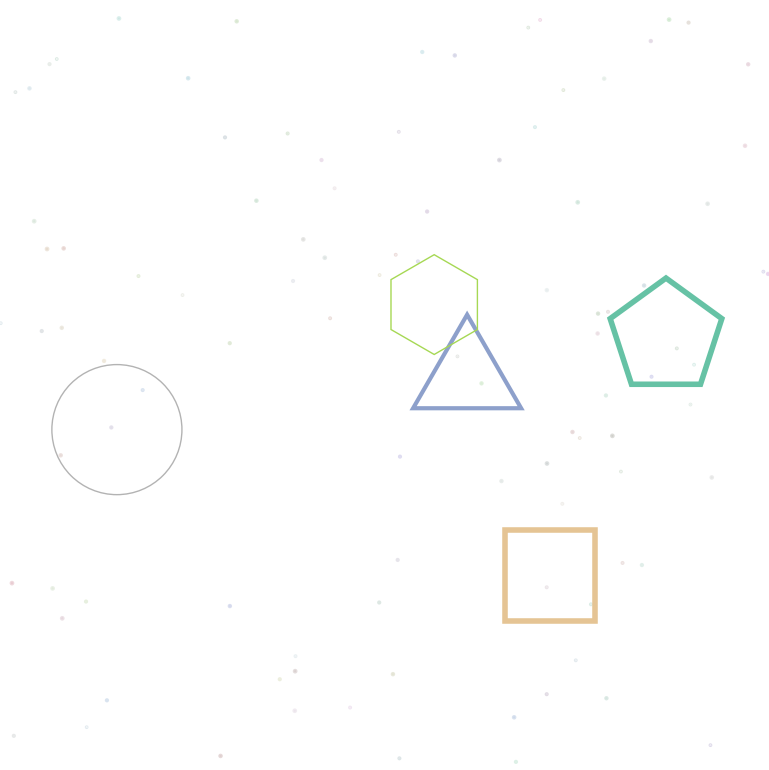[{"shape": "pentagon", "thickness": 2, "radius": 0.38, "center": [0.865, 0.563]}, {"shape": "triangle", "thickness": 1.5, "radius": 0.4, "center": [0.607, 0.51]}, {"shape": "hexagon", "thickness": 0.5, "radius": 0.32, "center": [0.564, 0.604]}, {"shape": "square", "thickness": 2, "radius": 0.29, "center": [0.714, 0.253]}, {"shape": "circle", "thickness": 0.5, "radius": 0.42, "center": [0.152, 0.442]}]